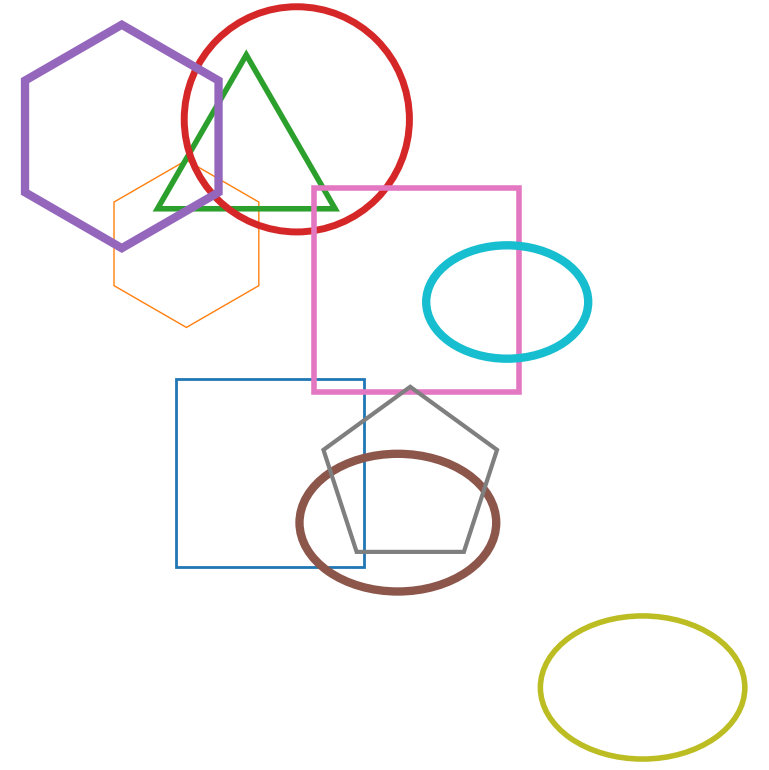[{"shape": "square", "thickness": 1, "radius": 0.61, "center": [0.351, 0.386]}, {"shape": "hexagon", "thickness": 0.5, "radius": 0.54, "center": [0.242, 0.683]}, {"shape": "triangle", "thickness": 2, "radius": 0.67, "center": [0.32, 0.795]}, {"shape": "circle", "thickness": 2.5, "radius": 0.73, "center": [0.385, 0.845]}, {"shape": "hexagon", "thickness": 3, "radius": 0.73, "center": [0.158, 0.823]}, {"shape": "oval", "thickness": 3, "radius": 0.64, "center": [0.517, 0.321]}, {"shape": "square", "thickness": 2, "radius": 0.66, "center": [0.541, 0.623]}, {"shape": "pentagon", "thickness": 1.5, "radius": 0.59, "center": [0.533, 0.379]}, {"shape": "oval", "thickness": 2, "radius": 0.66, "center": [0.835, 0.107]}, {"shape": "oval", "thickness": 3, "radius": 0.53, "center": [0.659, 0.608]}]